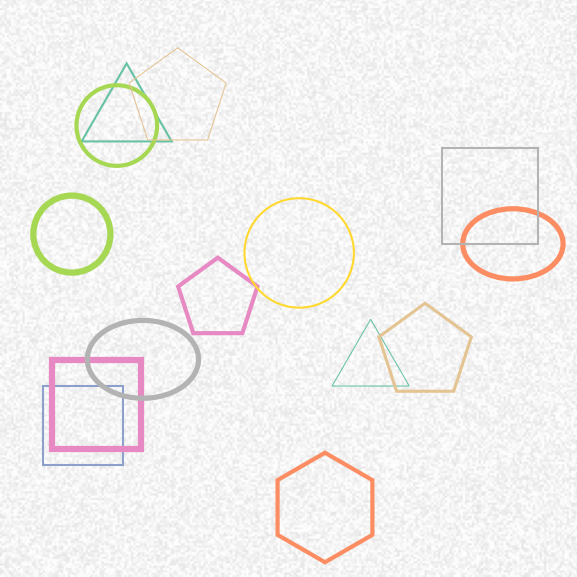[{"shape": "triangle", "thickness": 0.5, "radius": 0.39, "center": [0.642, 0.369]}, {"shape": "triangle", "thickness": 1, "radius": 0.45, "center": [0.219, 0.799]}, {"shape": "oval", "thickness": 2.5, "radius": 0.43, "center": [0.888, 0.577]}, {"shape": "hexagon", "thickness": 2, "radius": 0.47, "center": [0.563, 0.12]}, {"shape": "square", "thickness": 1, "radius": 0.35, "center": [0.144, 0.262]}, {"shape": "pentagon", "thickness": 2, "radius": 0.36, "center": [0.377, 0.481]}, {"shape": "square", "thickness": 3, "radius": 0.38, "center": [0.166, 0.299]}, {"shape": "circle", "thickness": 3, "radius": 0.33, "center": [0.124, 0.594]}, {"shape": "circle", "thickness": 2, "radius": 0.35, "center": [0.202, 0.782]}, {"shape": "circle", "thickness": 1, "radius": 0.47, "center": [0.518, 0.561]}, {"shape": "pentagon", "thickness": 1.5, "radius": 0.42, "center": [0.736, 0.39]}, {"shape": "pentagon", "thickness": 0.5, "radius": 0.44, "center": [0.308, 0.828]}, {"shape": "oval", "thickness": 2.5, "radius": 0.48, "center": [0.248, 0.377]}, {"shape": "square", "thickness": 1, "radius": 0.42, "center": [0.849, 0.659]}]